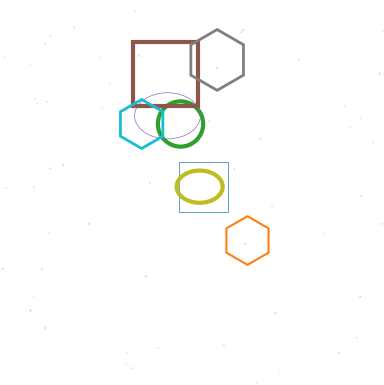[{"shape": "square", "thickness": 0.5, "radius": 0.32, "center": [0.529, 0.514]}, {"shape": "hexagon", "thickness": 1.5, "radius": 0.32, "center": [0.643, 0.375]}, {"shape": "circle", "thickness": 3, "radius": 0.29, "center": [0.469, 0.678]}, {"shape": "oval", "thickness": 0.5, "radius": 0.43, "center": [0.435, 0.699]}, {"shape": "square", "thickness": 3, "radius": 0.42, "center": [0.43, 0.807]}, {"shape": "hexagon", "thickness": 2, "radius": 0.39, "center": [0.564, 0.844]}, {"shape": "oval", "thickness": 3, "radius": 0.3, "center": [0.519, 0.515]}, {"shape": "hexagon", "thickness": 2, "radius": 0.32, "center": [0.368, 0.678]}]